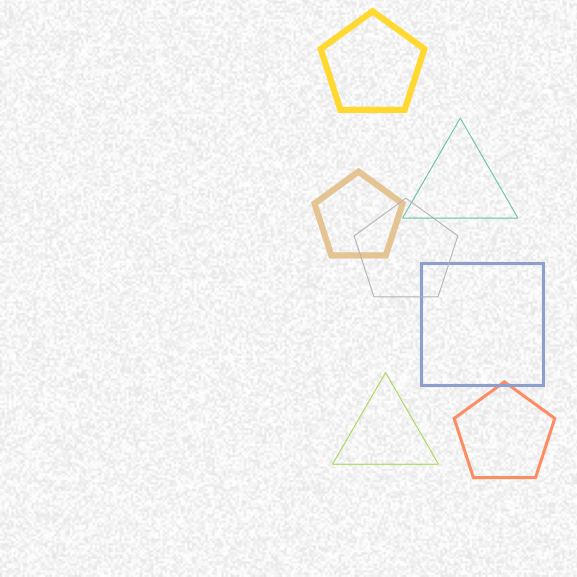[{"shape": "triangle", "thickness": 0.5, "radius": 0.58, "center": [0.797, 0.679]}, {"shape": "pentagon", "thickness": 1.5, "radius": 0.46, "center": [0.874, 0.246]}, {"shape": "square", "thickness": 1.5, "radius": 0.53, "center": [0.834, 0.438]}, {"shape": "triangle", "thickness": 0.5, "radius": 0.53, "center": [0.668, 0.248]}, {"shape": "pentagon", "thickness": 3, "radius": 0.47, "center": [0.645, 0.885]}, {"shape": "pentagon", "thickness": 3, "radius": 0.4, "center": [0.621, 0.622]}, {"shape": "pentagon", "thickness": 0.5, "radius": 0.47, "center": [0.703, 0.562]}]